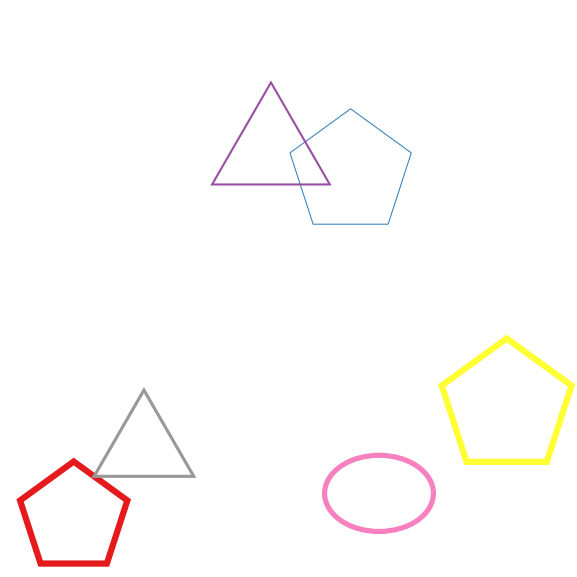[{"shape": "pentagon", "thickness": 3, "radius": 0.49, "center": [0.128, 0.102]}, {"shape": "pentagon", "thickness": 0.5, "radius": 0.55, "center": [0.607, 0.7]}, {"shape": "triangle", "thickness": 1, "radius": 0.59, "center": [0.469, 0.739]}, {"shape": "pentagon", "thickness": 3, "radius": 0.59, "center": [0.877, 0.295]}, {"shape": "oval", "thickness": 2.5, "radius": 0.47, "center": [0.656, 0.145]}, {"shape": "triangle", "thickness": 1.5, "radius": 0.5, "center": [0.249, 0.224]}]